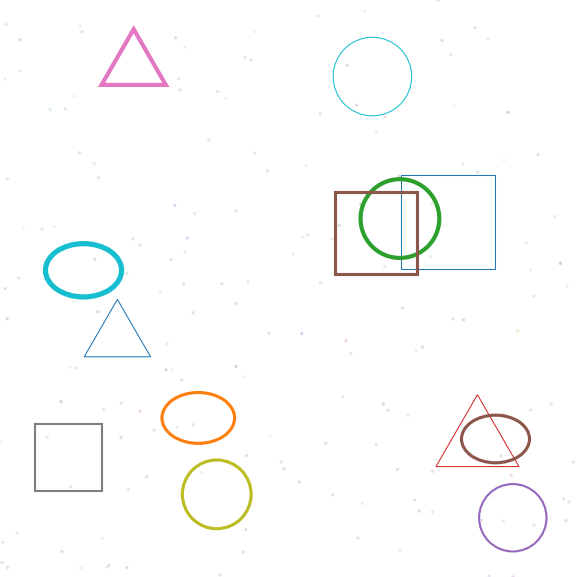[{"shape": "triangle", "thickness": 0.5, "radius": 0.33, "center": [0.203, 0.414]}, {"shape": "square", "thickness": 0.5, "radius": 0.41, "center": [0.776, 0.614]}, {"shape": "oval", "thickness": 1.5, "radius": 0.31, "center": [0.343, 0.275]}, {"shape": "circle", "thickness": 2, "radius": 0.34, "center": [0.693, 0.621]}, {"shape": "triangle", "thickness": 0.5, "radius": 0.41, "center": [0.827, 0.233]}, {"shape": "circle", "thickness": 1, "radius": 0.29, "center": [0.888, 0.103]}, {"shape": "square", "thickness": 1.5, "radius": 0.36, "center": [0.651, 0.595]}, {"shape": "oval", "thickness": 1.5, "radius": 0.29, "center": [0.858, 0.239]}, {"shape": "triangle", "thickness": 2, "radius": 0.32, "center": [0.231, 0.884]}, {"shape": "square", "thickness": 1, "radius": 0.29, "center": [0.119, 0.207]}, {"shape": "circle", "thickness": 1.5, "radius": 0.3, "center": [0.375, 0.143]}, {"shape": "oval", "thickness": 2.5, "radius": 0.33, "center": [0.145, 0.531]}, {"shape": "circle", "thickness": 0.5, "radius": 0.34, "center": [0.645, 0.867]}]